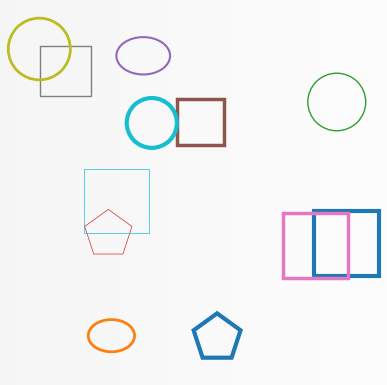[{"shape": "square", "thickness": 3, "radius": 0.43, "center": [0.894, 0.367]}, {"shape": "pentagon", "thickness": 3, "radius": 0.32, "center": [0.56, 0.122]}, {"shape": "oval", "thickness": 2, "radius": 0.3, "center": [0.288, 0.128]}, {"shape": "circle", "thickness": 1, "radius": 0.37, "center": [0.869, 0.735]}, {"shape": "pentagon", "thickness": 0.5, "radius": 0.32, "center": [0.28, 0.392]}, {"shape": "oval", "thickness": 1.5, "radius": 0.35, "center": [0.37, 0.855]}, {"shape": "square", "thickness": 2.5, "radius": 0.3, "center": [0.517, 0.683]}, {"shape": "square", "thickness": 2.5, "radius": 0.42, "center": [0.814, 0.362]}, {"shape": "square", "thickness": 1, "radius": 0.33, "center": [0.169, 0.816]}, {"shape": "circle", "thickness": 2, "radius": 0.4, "center": [0.101, 0.873]}, {"shape": "circle", "thickness": 3, "radius": 0.32, "center": [0.392, 0.681]}, {"shape": "square", "thickness": 0.5, "radius": 0.42, "center": [0.301, 0.478]}]